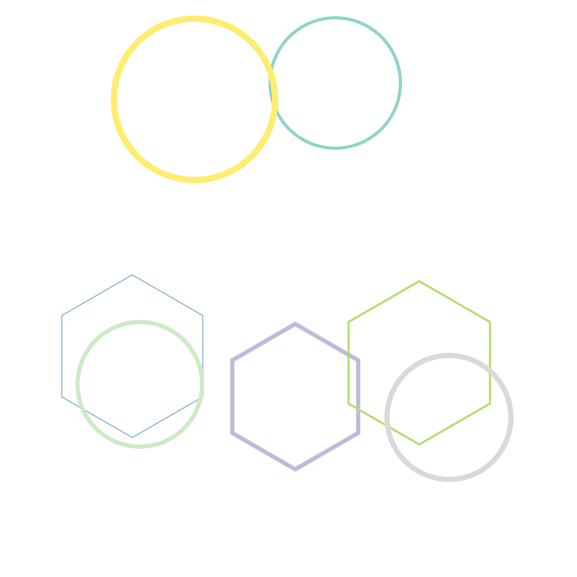[{"shape": "circle", "thickness": 1.5, "radius": 0.56, "center": [0.581, 0.855]}, {"shape": "hexagon", "thickness": 2, "radius": 0.63, "center": [0.511, 0.312]}, {"shape": "hexagon", "thickness": 0.5, "radius": 0.7, "center": [0.229, 0.382]}, {"shape": "hexagon", "thickness": 1, "radius": 0.71, "center": [0.726, 0.371]}, {"shape": "circle", "thickness": 2.5, "radius": 0.54, "center": [0.777, 0.276]}, {"shape": "circle", "thickness": 2, "radius": 0.54, "center": [0.242, 0.334]}, {"shape": "circle", "thickness": 3, "radius": 0.7, "center": [0.337, 0.827]}]